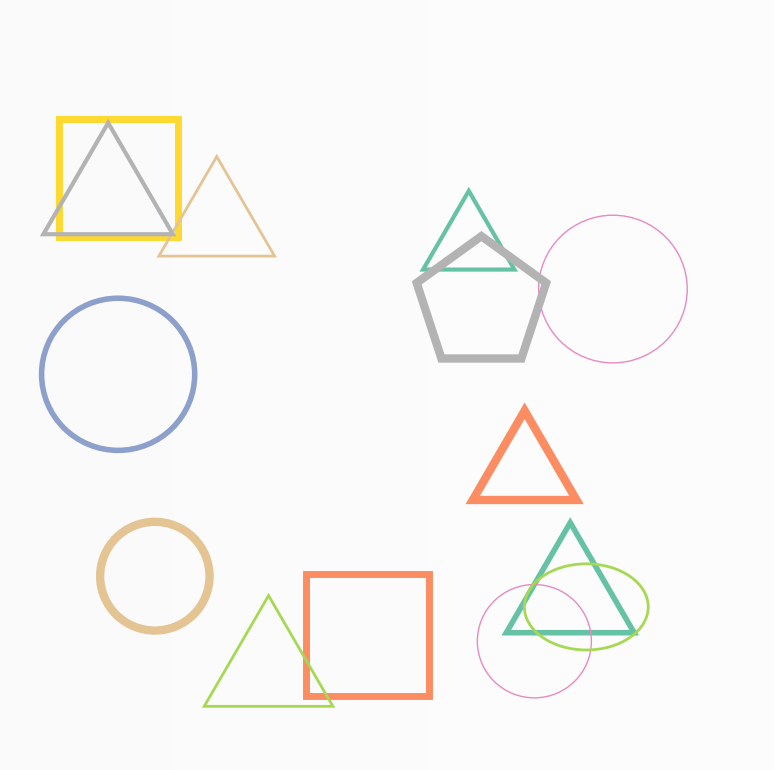[{"shape": "triangle", "thickness": 2, "radius": 0.48, "center": [0.736, 0.226]}, {"shape": "triangle", "thickness": 1.5, "radius": 0.34, "center": [0.605, 0.684]}, {"shape": "triangle", "thickness": 3, "radius": 0.39, "center": [0.677, 0.389]}, {"shape": "square", "thickness": 2.5, "radius": 0.4, "center": [0.474, 0.176]}, {"shape": "circle", "thickness": 2, "radius": 0.49, "center": [0.152, 0.514]}, {"shape": "circle", "thickness": 0.5, "radius": 0.48, "center": [0.791, 0.625]}, {"shape": "circle", "thickness": 0.5, "radius": 0.37, "center": [0.689, 0.167]}, {"shape": "oval", "thickness": 1, "radius": 0.4, "center": [0.757, 0.212]}, {"shape": "triangle", "thickness": 1, "radius": 0.48, "center": [0.347, 0.131]}, {"shape": "square", "thickness": 2.5, "radius": 0.38, "center": [0.153, 0.768]}, {"shape": "triangle", "thickness": 1, "radius": 0.43, "center": [0.28, 0.71]}, {"shape": "circle", "thickness": 3, "radius": 0.35, "center": [0.2, 0.252]}, {"shape": "triangle", "thickness": 1.5, "radius": 0.48, "center": [0.14, 0.744]}, {"shape": "pentagon", "thickness": 3, "radius": 0.44, "center": [0.621, 0.605]}]